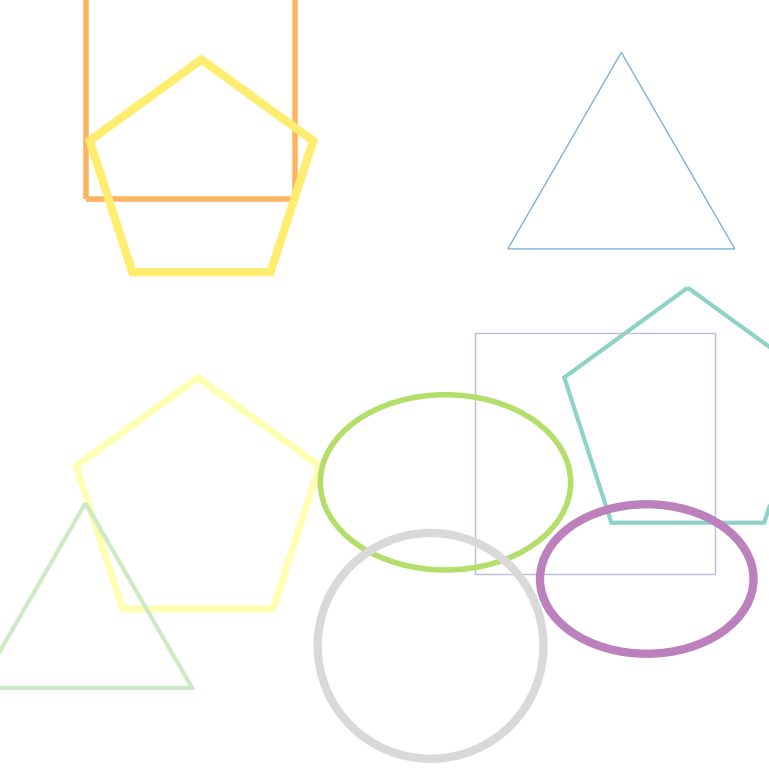[{"shape": "pentagon", "thickness": 1.5, "radius": 0.84, "center": [0.893, 0.458]}, {"shape": "pentagon", "thickness": 2.5, "radius": 0.83, "center": [0.257, 0.344]}, {"shape": "square", "thickness": 0.5, "radius": 0.78, "center": [0.773, 0.412]}, {"shape": "triangle", "thickness": 0.5, "radius": 0.85, "center": [0.807, 0.762]}, {"shape": "square", "thickness": 2, "radius": 0.68, "center": [0.248, 0.878]}, {"shape": "oval", "thickness": 2, "radius": 0.81, "center": [0.579, 0.374]}, {"shape": "circle", "thickness": 3, "radius": 0.73, "center": [0.559, 0.161]}, {"shape": "oval", "thickness": 3, "radius": 0.69, "center": [0.84, 0.248]}, {"shape": "triangle", "thickness": 1.5, "radius": 0.8, "center": [0.111, 0.187]}, {"shape": "pentagon", "thickness": 3, "radius": 0.76, "center": [0.262, 0.77]}]